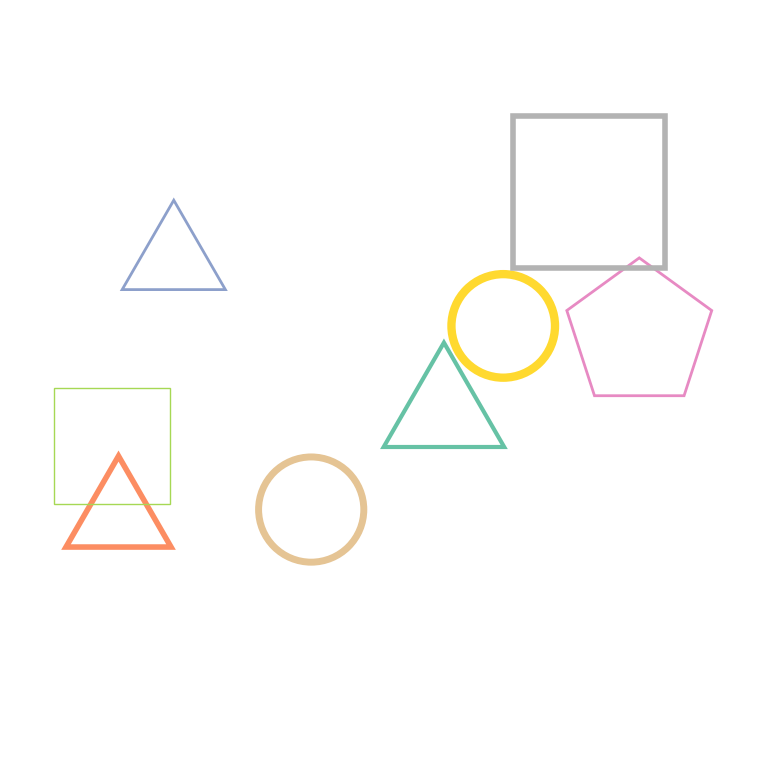[{"shape": "triangle", "thickness": 1.5, "radius": 0.45, "center": [0.577, 0.465]}, {"shape": "triangle", "thickness": 2, "radius": 0.39, "center": [0.154, 0.329]}, {"shape": "triangle", "thickness": 1, "radius": 0.39, "center": [0.226, 0.663]}, {"shape": "pentagon", "thickness": 1, "radius": 0.49, "center": [0.83, 0.566]}, {"shape": "square", "thickness": 0.5, "radius": 0.37, "center": [0.146, 0.421]}, {"shape": "circle", "thickness": 3, "radius": 0.34, "center": [0.654, 0.577]}, {"shape": "circle", "thickness": 2.5, "radius": 0.34, "center": [0.404, 0.338]}, {"shape": "square", "thickness": 2, "radius": 0.49, "center": [0.765, 0.751]}]